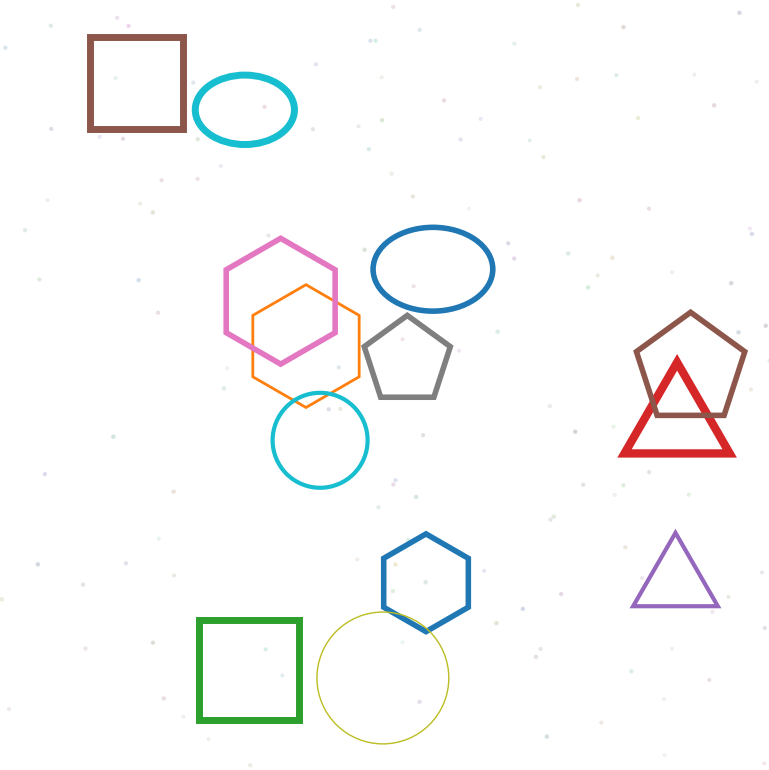[{"shape": "hexagon", "thickness": 2, "radius": 0.32, "center": [0.553, 0.243]}, {"shape": "oval", "thickness": 2, "radius": 0.39, "center": [0.562, 0.65]}, {"shape": "hexagon", "thickness": 1, "radius": 0.4, "center": [0.397, 0.551]}, {"shape": "square", "thickness": 2.5, "radius": 0.32, "center": [0.324, 0.13]}, {"shape": "triangle", "thickness": 3, "radius": 0.39, "center": [0.879, 0.451]}, {"shape": "triangle", "thickness": 1.5, "radius": 0.32, "center": [0.877, 0.244]}, {"shape": "square", "thickness": 2.5, "radius": 0.3, "center": [0.177, 0.892]}, {"shape": "pentagon", "thickness": 2, "radius": 0.37, "center": [0.897, 0.52]}, {"shape": "hexagon", "thickness": 2, "radius": 0.41, "center": [0.365, 0.609]}, {"shape": "pentagon", "thickness": 2, "radius": 0.29, "center": [0.529, 0.532]}, {"shape": "circle", "thickness": 0.5, "radius": 0.43, "center": [0.497, 0.12]}, {"shape": "circle", "thickness": 1.5, "radius": 0.31, "center": [0.416, 0.428]}, {"shape": "oval", "thickness": 2.5, "radius": 0.32, "center": [0.318, 0.857]}]